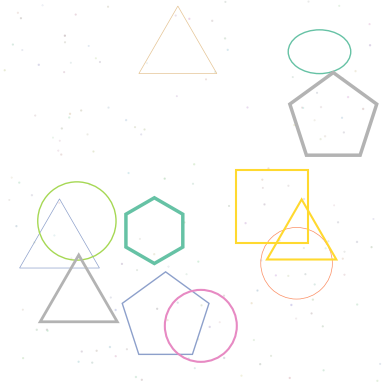[{"shape": "oval", "thickness": 1, "radius": 0.41, "center": [0.83, 0.866]}, {"shape": "hexagon", "thickness": 2.5, "radius": 0.43, "center": [0.401, 0.401]}, {"shape": "circle", "thickness": 0.5, "radius": 0.47, "center": [0.77, 0.316]}, {"shape": "pentagon", "thickness": 1, "radius": 0.59, "center": [0.43, 0.175]}, {"shape": "triangle", "thickness": 0.5, "radius": 0.6, "center": [0.155, 0.364]}, {"shape": "circle", "thickness": 1.5, "radius": 0.47, "center": [0.522, 0.154]}, {"shape": "circle", "thickness": 1, "radius": 0.51, "center": [0.2, 0.426]}, {"shape": "square", "thickness": 1.5, "radius": 0.47, "center": [0.707, 0.464]}, {"shape": "triangle", "thickness": 1.5, "radius": 0.52, "center": [0.783, 0.378]}, {"shape": "triangle", "thickness": 0.5, "radius": 0.58, "center": [0.462, 0.867]}, {"shape": "triangle", "thickness": 2, "radius": 0.58, "center": [0.205, 0.222]}, {"shape": "pentagon", "thickness": 2.5, "radius": 0.59, "center": [0.866, 0.693]}]